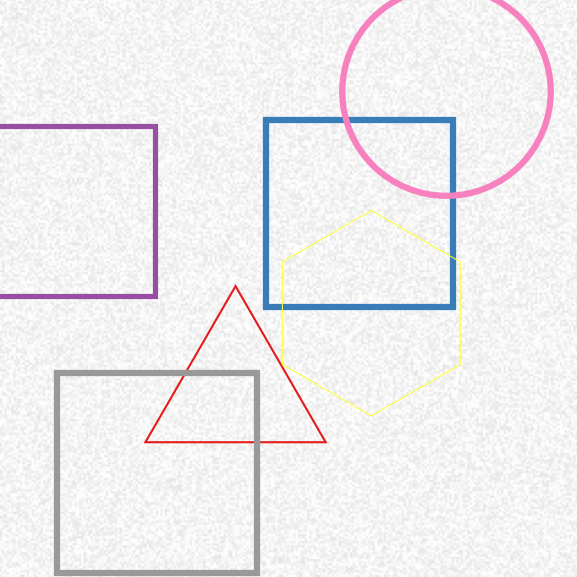[{"shape": "triangle", "thickness": 1, "radius": 0.9, "center": [0.408, 0.323]}, {"shape": "square", "thickness": 3, "radius": 0.81, "center": [0.622, 0.629]}, {"shape": "square", "thickness": 2.5, "radius": 0.73, "center": [0.121, 0.634]}, {"shape": "hexagon", "thickness": 0.5, "radius": 0.89, "center": [0.643, 0.457]}, {"shape": "circle", "thickness": 3, "radius": 0.9, "center": [0.773, 0.841]}, {"shape": "square", "thickness": 3, "radius": 0.87, "center": [0.272, 0.18]}]